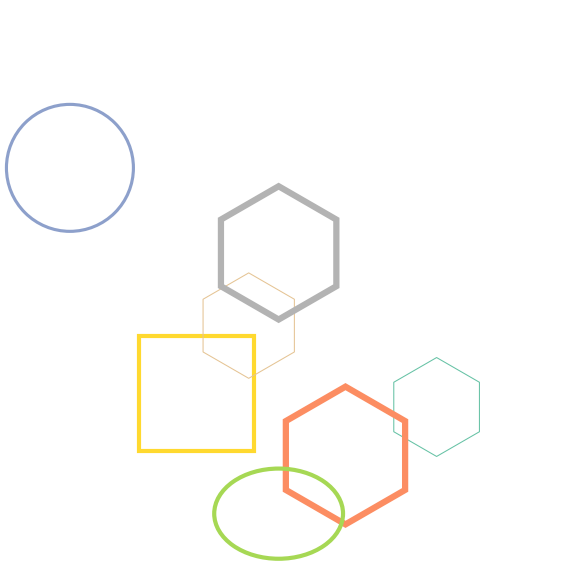[{"shape": "hexagon", "thickness": 0.5, "radius": 0.43, "center": [0.756, 0.294]}, {"shape": "hexagon", "thickness": 3, "radius": 0.6, "center": [0.598, 0.21]}, {"shape": "circle", "thickness": 1.5, "radius": 0.55, "center": [0.121, 0.708]}, {"shape": "oval", "thickness": 2, "radius": 0.56, "center": [0.482, 0.11]}, {"shape": "square", "thickness": 2, "radius": 0.5, "center": [0.34, 0.317]}, {"shape": "hexagon", "thickness": 0.5, "radius": 0.46, "center": [0.431, 0.435]}, {"shape": "hexagon", "thickness": 3, "radius": 0.58, "center": [0.483, 0.561]}]